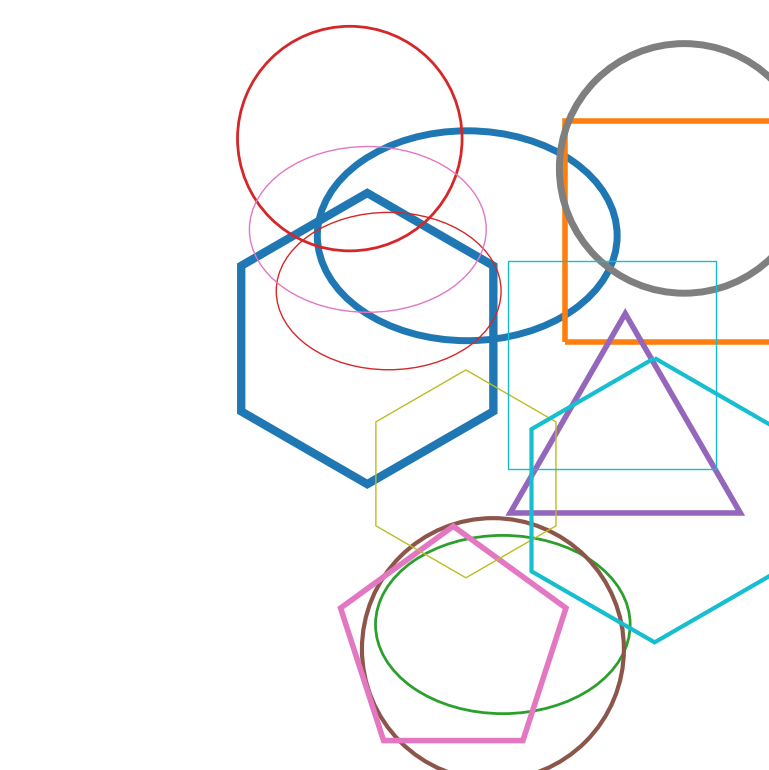[{"shape": "hexagon", "thickness": 3, "radius": 0.95, "center": [0.477, 0.56]}, {"shape": "oval", "thickness": 2.5, "radius": 0.97, "center": [0.607, 0.694]}, {"shape": "square", "thickness": 2, "radius": 0.72, "center": [0.878, 0.699]}, {"shape": "oval", "thickness": 1, "radius": 0.83, "center": [0.653, 0.189]}, {"shape": "circle", "thickness": 1, "radius": 0.73, "center": [0.454, 0.82]}, {"shape": "oval", "thickness": 0.5, "radius": 0.73, "center": [0.505, 0.622]}, {"shape": "triangle", "thickness": 2, "radius": 0.86, "center": [0.812, 0.42]}, {"shape": "circle", "thickness": 1.5, "radius": 0.85, "center": [0.64, 0.157]}, {"shape": "oval", "thickness": 0.5, "radius": 0.77, "center": [0.478, 0.702]}, {"shape": "pentagon", "thickness": 2, "radius": 0.77, "center": [0.589, 0.163]}, {"shape": "circle", "thickness": 2.5, "radius": 0.81, "center": [0.889, 0.781]}, {"shape": "hexagon", "thickness": 0.5, "radius": 0.68, "center": [0.605, 0.385]}, {"shape": "square", "thickness": 0.5, "radius": 0.67, "center": [0.794, 0.526]}, {"shape": "hexagon", "thickness": 1.5, "radius": 0.92, "center": [0.85, 0.35]}]